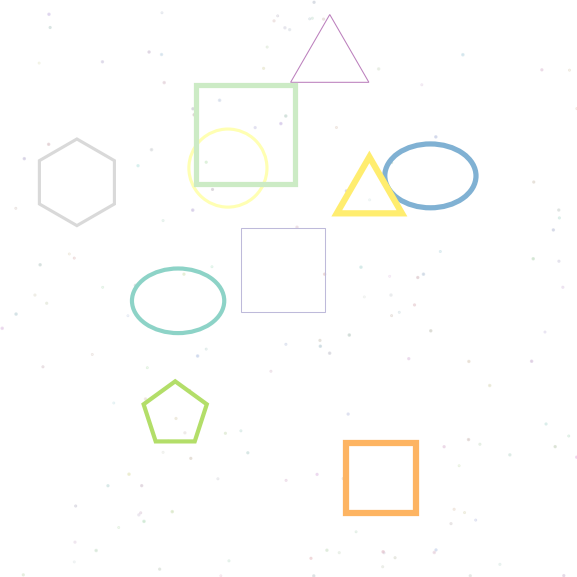[{"shape": "oval", "thickness": 2, "radius": 0.4, "center": [0.308, 0.478]}, {"shape": "circle", "thickness": 1.5, "radius": 0.34, "center": [0.395, 0.708]}, {"shape": "square", "thickness": 0.5, "radius": 0.36, "center": [0.49, 0.532]}, {"shape": "oval", "thickness": 2.5, "radius": 0.39, "center": [0.745, 0.695]}, {"shape": "square", "thickness": 3, "radius": 0.3, "center": [0.659, 0.171]}, {"shape": "pentagon", "thickness": 2, "radius": 0.29, "center": [0.303, 0.281]}, {"shape": "hexagon", "thickness": 1.5, "radius": 0.37, "center": [0.133, 0.683]}, {"shape": "triangle", "thickness": 0.5, "radius": 0.39, "center": [0.571, 0.896]}, {"shape": "square", "thickness": 2.5, "radius": 0.43, "center": [0.425, 0.766]}, {"shape": "triangle", "thickness": 3, "radius": 0.33, "center": [0.64, 0.662]}]